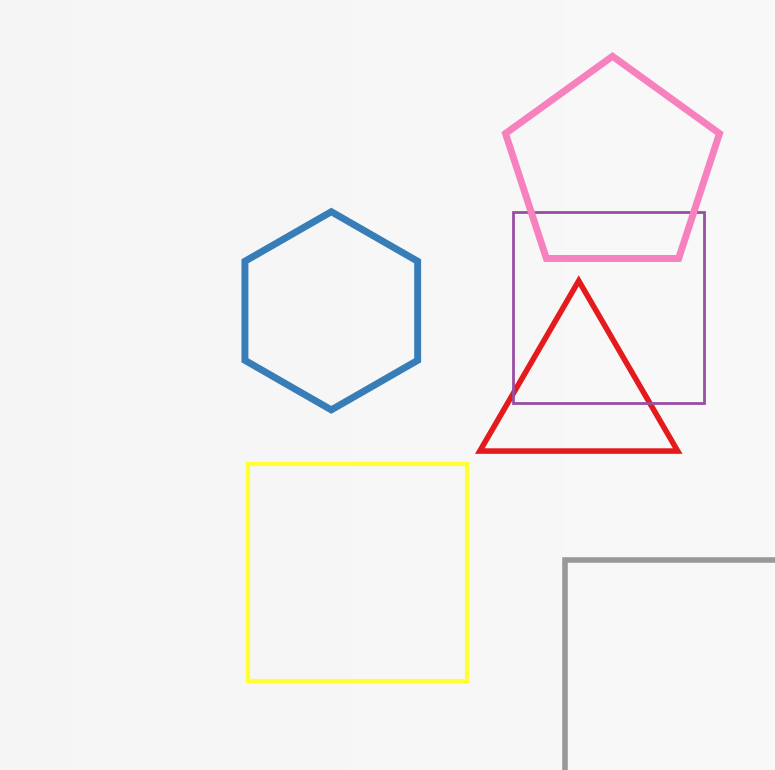[{"shape": "triangle", "thickness": 2, "radius": 0.74, "center": [0.747, 0.488]}, {"shape": "hexagon", "thickness": 2.5, "radius": 0.64, "center": [0.427, 0.596]}, {"shape": "square", "thickness": 1, "radius": 0.62, "center": [0.785, 0.601]}, {"shape": "square", "thickness": 1.5, "radius": 0.71, "center": [0.462, 0.257]}, {"shape": "pentagon", "thickness": 2.5, "radius": 0.73, "center": [0.79, 0.782]}, {"shape": "square", "thickness": 2, "radius": 0.71, "center": [0.87, 0.131]}]